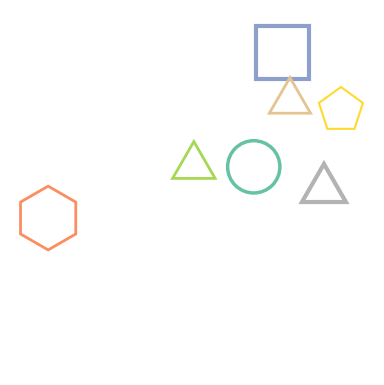[{"shape": "circle", "thickness": 2.5, "radius": 0.34, "center": [0.659, 0.567]}, {"shape": "hexagon", "thickness": 2, "radius": 0.41, "center": [0.125, 0.434]}, {"shape": "square", "thickness": 3, "radius": 0.34, "center": [0.733, 0.865]}, {"shape": "triangle", "thickness": 2, "radius": 0.32, "center": [0.504, 0.569]}, {"shape": "pentagon", "thickness": 1.5, "radius": 0.3, "center": [0.885, 0.714]}, {"shape": "triangle", "thickness": 2, "radius": 0.31, "center": [0.753, 0.737]}, {"shape": "triangle", "thickness": 3, "radius": 0.33, "center": [0.841, 0.508]}]